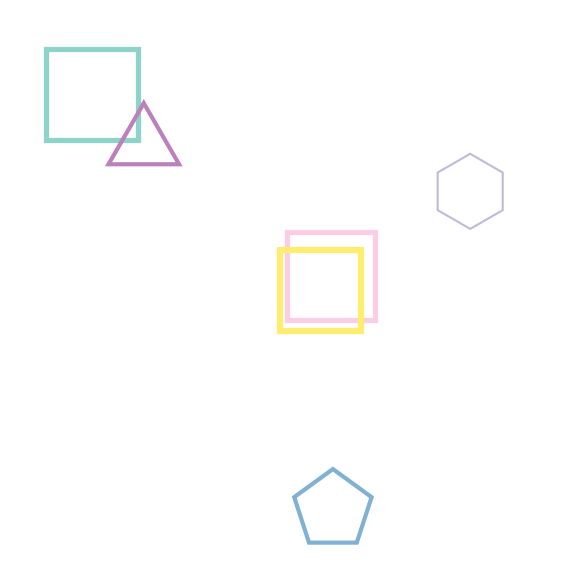[{"shape": "square", "thickness": 2.5, "radius": 0.4, "center": [0.159, 0.836]}, {"shape": "hexagon", "thickness": 1, "radius": 0.33, "center": [0.814, 0.668]}, {"shape": "pentagon", "thickness": 2, "radius": 0.35, "center": [0.576, 0.116]}, {"shape": "square", "thickness": 2.5, "radius": 0.38, "center": [0.573, 0.521]}, {"shape": "triangle", "thickness": 2, "radius": 0.35, "center": [0.249, 0.75]}, {"shape": "square", "thickness": 3, "radius": 0.35, "center": [0.555, 0.496]}]